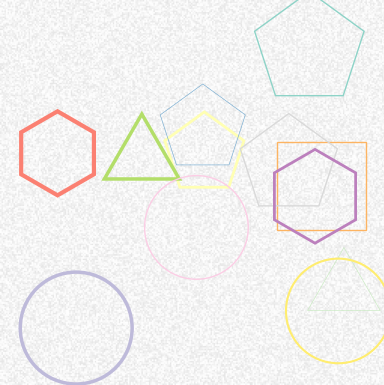[{"shape": "pentagon", "thickness": 1, "radius": 0.75, "center": [0.803, 0.872]}, {"shape": "pentagon", "thickness": 2, "radius": 0.54, "center": [0.531, 0.601]}, {"shape": "circle", "thickness": 2.5, "radius": 0.73, "center": [0.198, 0.148]}, {"shape": "hexagon", "thickness": 3, "radius": 0.55, "center": [0.149, 0.602]}, {"shape": "pentagon", "thickness": 0.5, "radius": 0.58, "center": [0.527, 0.666]}, {"shape": "square", "thickness": 1, "radius": 0.58, "center": [0.836, 0.517]}, {"shape": "triangle", "thickness": 2.5, "radius": 0.56, "center": [0.368, 0.591]}, {"shape": "circle", "thickness": 1, "radius": 0.67, "center": [0.51, 0.409]}, {"shape": "pentagon", "thickness": 1, "radius": 0.66, "center": [0.75, 0.573]}, {"shape": "hexagon", "thickness": 2, "radius": 0.61, "center": [0.818, 0.49]}, {"shape": "triangle", "thickness": 0.5, "radius": 0.55, "center": [0.893, 0.248]}, {"shape": "circle", "thickness": 1.5, "radius": 0.68, "center": [0.879, 0.192]}]